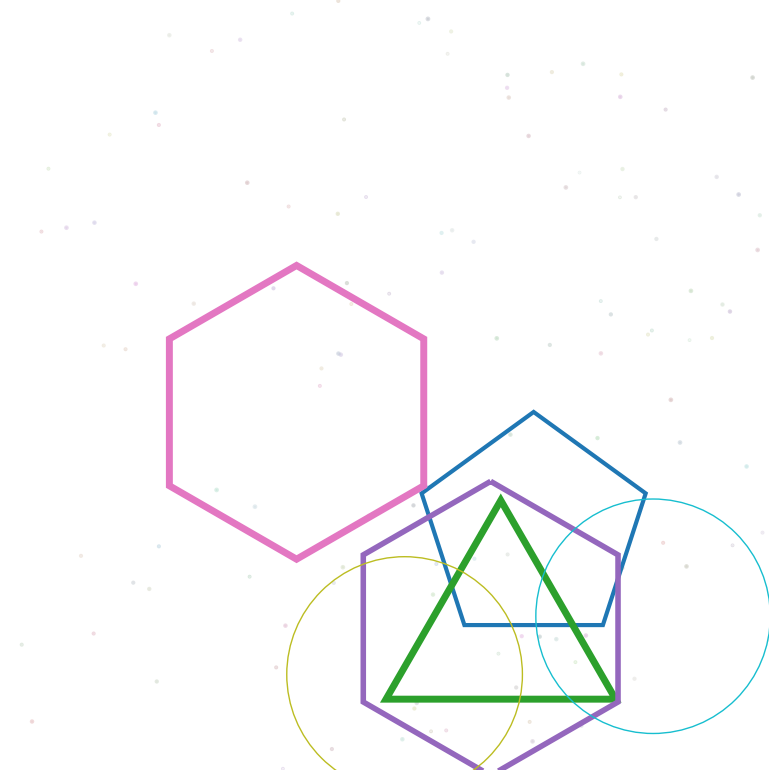[{"shape": "pentagon", "thickness": 1.5, "radius": 0.76, "center": [0.693, 0.312]}, {"shape": "triangle", "thickness": 2.5, "radius": 0.86, "center": [0.65, 0.178]}, {"shape": "hexagon", "thickness": 2, "radius": 0.96, "center": [0.637, 0.184]}, {"shape": "hexagon", "thickness": 2.5, "radius": 0.95, "center": [0.385, 0.465]}, {"shape": "circle", "thickness": 0.5, "radius": 0.77, "center": [0.525, 0.124]}, {"shape": "circle", "thickness": 0.5, "radius": 0.76, "center": [0.848, 0.2]}]